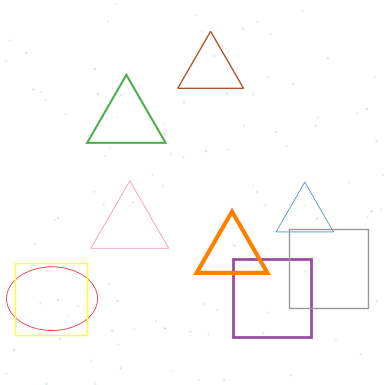[{"shape": "oval", "thickness": 0.5, "radius": 0.59, "center": [0.135, 0.224]}, {"shape": "triangle", "thickness": 0.5, "radius": 0.43, "center": [0.792, 0.441]}, {"shape": "triangle", "thickness": 1.5, "radius": 0.59, "center": [0.328, 0.688]}, {"shape": "square", "thickness": 2, "radius": 0.51, "center": [0.706, 0.226]}, {"shape": "triangle", "thickness": 3, "radius": 0.53, "center": [0.603, 0.344]}, {"shape": "square", "thickness": 1, "radius": 0.47, "center": [0.133, 0.224]}, {"shape": "triangle", "thickness": 1, "radius": 0.49, "center": [0.547, 0.82]}, {"shape": "triangle", "thickness": 0.5, "radius": 0.58, "center": [0.337, 0.414]}, {"shape": "square", "thickness": 1, "radius": 0.51, "center": [0.853, 0.303]}]